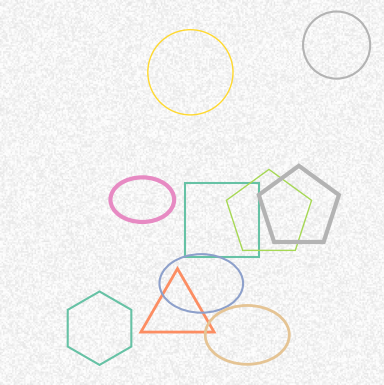[{"shape": "square", "thickness": 1.5, "radius": 0.48, "center": [0.576, 0.428]}, {"shape": "hexagon", "thickness": 1.5, "radius": 0.48, "center": [0.259, 0.148]}, {"shape": "triangle", "thickness": 2, "radius": 0.55, "center": [0.461, 0.192]}, {"shape": "oval", "thickness": 1.5, "radius": 0.54, "center": [0.523, 0.264]}, {"shape": "oval", "thickness": 3, "radius": 0.41, "center": [0.37, 0.481]}, {"shape": "pentagon", "thickness": 1, "radius": 0.58, "center": [0.699, 0.444]}, {"shape": "circle", "thickness": 1, "radius": 0.55, "center": [0.495, 0.812]}, {"shape": "oval", "thickness": 2, "radius": 0.55, "center": [0.642, 0.13]}, {"shape": "pentagon", "thickness": 3, "radius": 0.55, "center": [0.776, 0.46]}, {"shape": "circle", "thickness": 1.5, "radius": 0.44, "center": [0.874, 0.883]}]